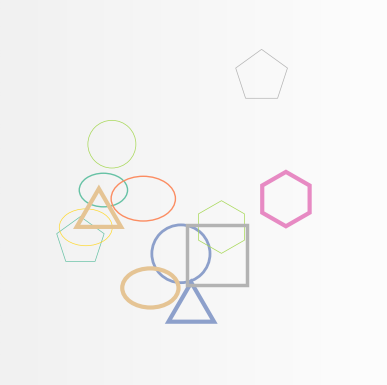[{"shape": "oval", "thickness": 1, "radius": 0.31, "center": [0.267, 0.506]}, {"shape": "pentagon", "thickness": 0.5, "radius": 0.32, "center": [0.208, 0.373]}, {"shape": "oval", "thickness": 1, "radius": 0.41, "center": [0.37, 0.484]}, {"shape": "circle", "thickness": 2, "radius": 0.38, "center": [0.467, 0.341]}, {"shape": "triangle", "thickness": 3, "radius": 0.34, "center": [0.494, 0.198]}, {"shape": "hexagon", "thickness": 3, "radius": 0.35, "center": [0.738, 0.483]}, {"shape": "circle", "thickness": 0.5, "radius": 0.31, "center": [0.289, 0.626]}, {"shape": "hexagon", "thickness": 0.5, "radius": 0.34, "center": [0.572, 0.41]}, {"shape": "oval", "thickness": 0.5, "radius": 0.34, "center": [0.221, 0.41]}, {"shape": "oval", "thickness": 3, "radius": 0.36, "center": [0.388, 0.252]}, {"shape": "triangle", "thickness": 3, "radius": 0.33, "center": [0.255, 0.444]}, {"shape": "square", "thickness": 2.5, "radius": 0.39, "center": [0.56, 0.338]}, {"shape": "pentagon", "thickness": 0.5, "radius": 0.35, "center": [0.675, 0.802]}]